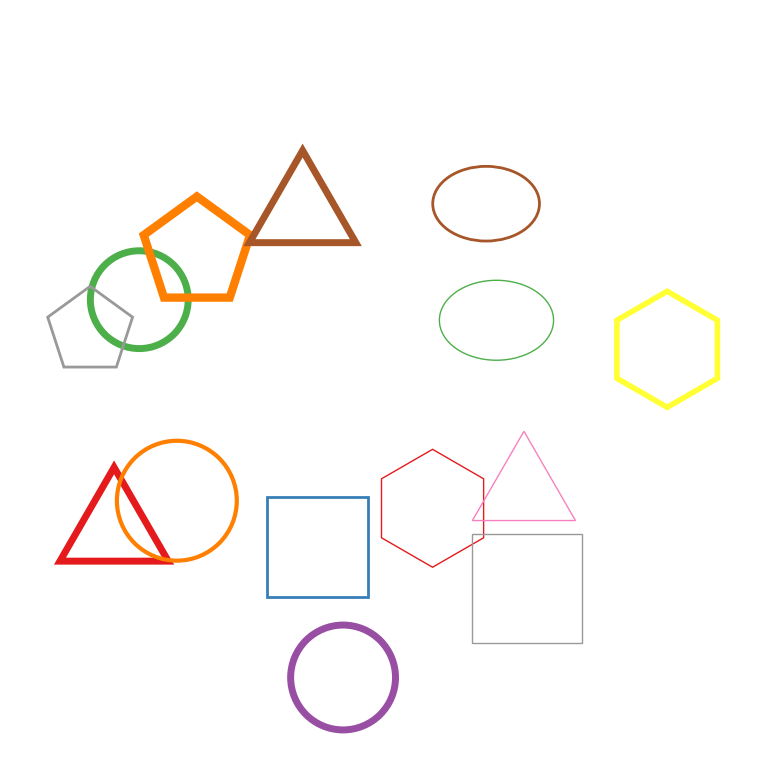[{"shape": "triangle", "thickness": 2.5, "radius": 0.41, "center": [0.148, 0.312]}, {"shape": "hexagon", "thickness": 0.5, "radius": 0.38, "center": [0.562, 0.34]}, {"shape": "square", "thickness": 1, "radius": 0.33, "center": [0.412, 0.289]}, {"shape": "oval", "thickness": 0.5, "radius": 0.37, "center": [0.645, 0.584]}, {"shape": "circle", "thickness": 2.5, "radius": 0.32, "center": [0.181, 0.611]}, {"shape": "circle", "thickness": 2.5, "radius": 0.34, "center": [0.446, 0.12]}, {"shape": "circle", "thickness": 1.5, "radius": 0.39, "center": [0.23, 0.35]}, {"shape": "pentagon", "thickness": 3, "radius": 0.36, "center": [0.256, 0.672]}, {"shape": "hexagon", "thickness": 2, "radius": 0.38, "center": [0.866, 0.546]}, {"shape": "triangle", "thickness": 2.5, "radius": 0.4, "center": [0.393, 0.725]}, {"shape": "oval", "thickness": 1, "radius": 0.35, "center": [0.631, 0.735]}, {"shape": "triangle", "thickness": 0.5, "radius": 0.39, "center": [0.68, 0.363]}, {"shape": "pentagon", "thickness": 1, "radius": 0.29, "center": [0.117, 0.57]}, {"shape": "square", "thickness": 0.5, "radius": 0.36, "center": [0.685, 0.236]}]